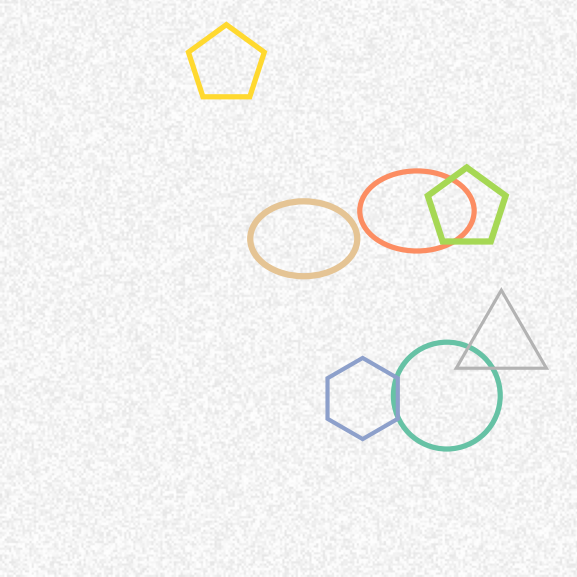[{"shape": "circle", "thickness": 2.5, "radius": 0.46, "center": [0.774, 0.314]}, {"shape": "oval", "thickness": 2.5, "radius": 0.5, "center": [0.722, 0.634]}, {"shape": "hexagon", "thickness": 2, "radius": 0.35, "center": [0.628, 0.309]}, {"shape": "pentagon", "thickness": 3, "radius": 0.35, "center": [0.808, 0.638]}, {"shape": "pentagon", "thickness": 2.5, "radius": 0.35, "center": [0.392, 0.887]}, {"shape": "oval", "thickness": 3, "radius": 0.46, "center": [0.526, 0.586]}, {"shape": "triangle", "thickness": 1.5, "radius": 0.45, "center": [0.868, 0.407]}]